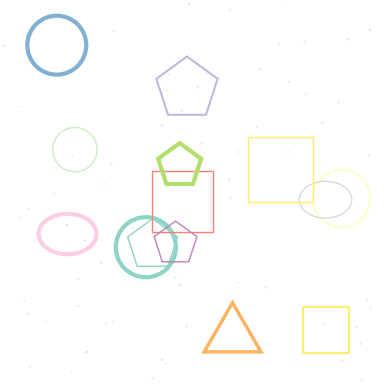[{"shape": "circle", "thickness": 3, "radius": 0.39, "center": [0.379, 0.358]}, {"shape": "pentagon", "thickness": 1, "radius": 0.34, "center": [0.396, 0.364]}, {"shape": "circle", "thickness": 1, "radius": 0.37, "center": [0.887, 0.484]}, {"shape": "pentagon", "thickness": 1.5, "radius": 0.42, "center": [0.486, 0.77]}, {"shape": "square", "thickness": 1, "radius": 0.4, "center": [0.474, 0.476]}, {"shape": "circle", "thickness": 3, "radius": 0.38, "center": [0.148, 0.883]}, {"shape": "triangle", "thickness": 2.5, "radius": 0.43, "center": [0.604, 0.129]}, {"shape": "pentagon", "thickness": 3, "radius": 0.29, "center": [0.467, 0.57]}, {"shape": "oval", "thickness": 3, "radius": 0.38, "center": [0.176, 0.392]}, {"shape": "oval", "thickness": 1, "radius": 0.34, "center": [0.845, 0.481]}, {"shape": "pentagon", "thickness": 1, "radius": 0.29, "center": [0.456, 0.367]}, {"shape": "circle", "thickness": 1, "radius": 0.29, "center": [0.195, 0.611]}, {"shape": "square", "thickness": 1, "radius": 0.42, "center": [0.728, 0.56]}, {"shape": "square", "thickness": 1.5, "radius": 0.3, "center": [0.847, 0.143]}]